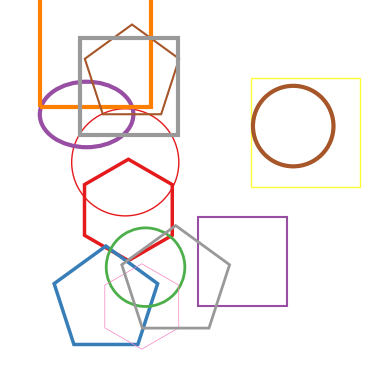[{"shape": "circle", "thickness": 1, "radius": 0.7, "center": [0.325, 0.578]}, {"shape": "hexagon", "thickness": 2.5, "radius": 0.66, "center": [0.333, 0.455]}, {"shape": "pentagon", "thickness": 2.5, "radius": 0.71, "center": [0.275, 0.22]}, {"shape": "circle", "thickness": 2, "radius": 0.51, "center": [0.378, 0.306]}, {"shape": "square", "thickness": 1.5, "radius": 0.58, "center": [0.631, 0.321]}, {"shape": "oval", "thickness": 3, "radius": 0.61, "center": [0.225, 0.703]}, {"shape": "square", "thickness": 3, "radius": 0.73, "center": [0.248, 0.868]}, {"shape": "square", "thickness": 1, "radius": 0.7, "center": [0.793, 0.656]}, {"shape": "circle", "thickness": 3, "radius": 0.52, "center": [0.762, 0.672]}, {"shape": "pentagon", "thickness": 1.5, "radius": 0.64, "center": [0.343, 0.807]}, {"shape": "hexagon", "thickness": 0.5, "radius": 0.55, "center": [0.368, 0.204]}, {"shape": "pentagon", "thickness": 2, "radius": 0.74, "center": [0.456, 0.267]}, {"shape": "square", "thickness": 3, "radius": 0.63, "center": [0.335, 0.775]}]